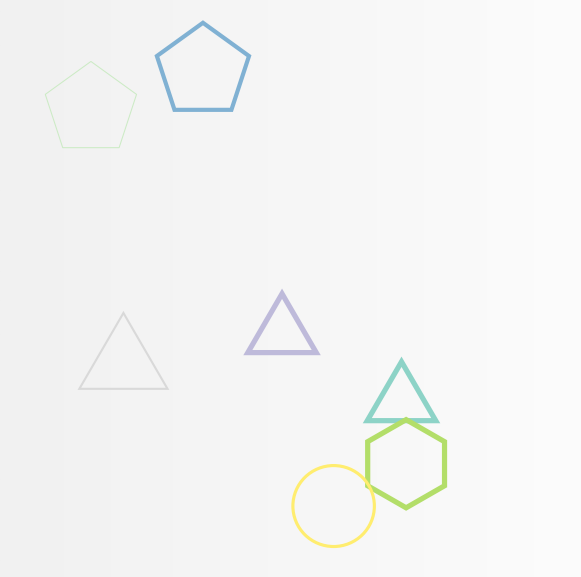[{"shape": "triangle", "thickness": 2.5, "radius": 0.34, "center": [0.691, 0.305]}, {"shape": "triangle", "thickness": 2.5, "radius": 0.34, "center": [0.485, 0.423]}, {"shape": "pentagon", "thickness": 2, "radius": 0.42, "center": [0.349, 0.876]}, {"shape": "hexagon", "thickness": 2.5, "radius": 0.38, "center": [0.699, 0.196]}, {"shape": "triangle", "thickness": 1, "radius": 0.44, "center": [0.212, 0.37]}, {"shape": "pentagon", "thickness": 0.5, "radius": 0.41, "center": [0.156, 0.81]}, {"shape": "circle", "thickness": 1.5, "radius": 0.35, "center": [0.574, 0.123]}]